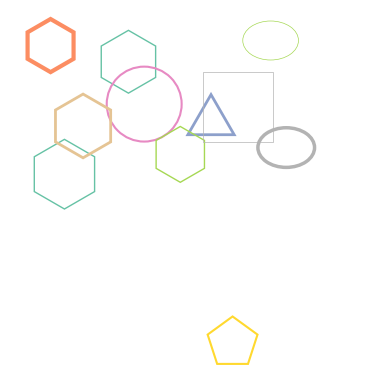[{"shape": "hexagon", "thickness": 1, "radius": 0.41, "center": [0.334, 0.84]}, {"shape": "hexagon", "thickness": 1, "radius": 0.45, "center": [0.167, 0.548]}, {"shape": "hexagon", "thickness": 3, "radius": 0.34, "center": [0.131, 0.882]}, {"shape": "triangle", "thickness": 2, "radius": 0.35, "center": [0.548, 0.685]}, {"shape": "circle", "thickness": 1.5, "radius": 0.49, "center": [0.375, 0.73]}, {"shape": "hexagon", "thickness": 1, "radius": 0.36, "center": [0.468, 0.599]}, {"shape": "oval", "thickness": 0.5, "radius": 0.36, "center": [0.703, 0.895]}, {"shape": "pentagon", "thickness": 1.5, "radius": 0.34, "center": [0.604, 0.11]}, {"shape": "hexagon", "thickness": 2, "radius": 0.41, "center": [0.216, 0.673]}, {"shape": "oval", "thickness": 2.5, "radius": 0.37, "center": [0.743, 0.617]}, {"shape": "square", "thickness": 0.5, "radius": 0.46, "center": [0.618, 0.722]}]